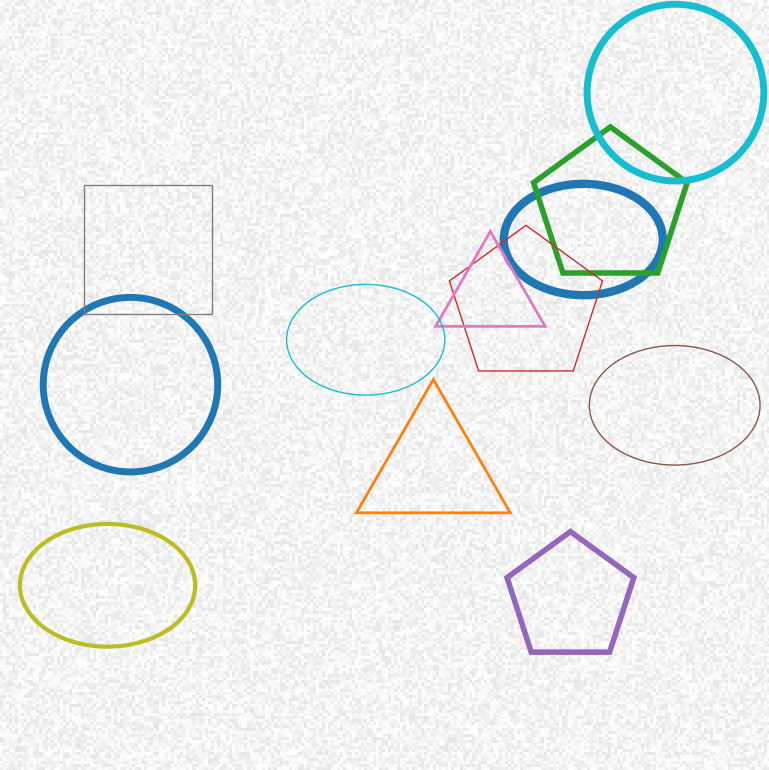[{"shape": "circle", "thickness": 2.5, "radius": 0.57, "center": [0.169, 0.5]}, {"shape": "oval", "thickness": 3, "radius": 0.52, "center": [0.758, 0.689]}, {"shape": "triangle", "thickness": 1, "radius": 0.58, "center": [0.563, 0.392]}, {"shape": "pentagon", "thickness": 2, "radius": 0.52, "center": [0.793, 0.73]}, {"shape": "pentagon", "thickness": 0.5, "radius": 0.52, "center": [0.683, 0.603]}, {"shape": "pentagon", "thickness": 2, "radius": 0.43, "center": [0.741, 0.223]}, {"shape": "oval", "thickness": 0.5, "radius": 0.55, "center": [0.876, 0.474]}, {"shape": "triangle", "thickness": 1, "radius": 0.41, "center": [0.637, 0.617]}, {"shape": "square", "thickness": 0.5, "radius": 0.42, "center": [0.192, 0.676]}, {"shape": "oval", "thickness": 1.5, "radius": 0.57, "center": [0.14, 0.24]}, {"shape": "circle", "thickness": 2.5, "radius": 0.57, "center": [0.877, 0.88]}, {"shape": "oval", "thickness": 0.5, "radius": 0.51, "center": [0.475, 0.559]}]